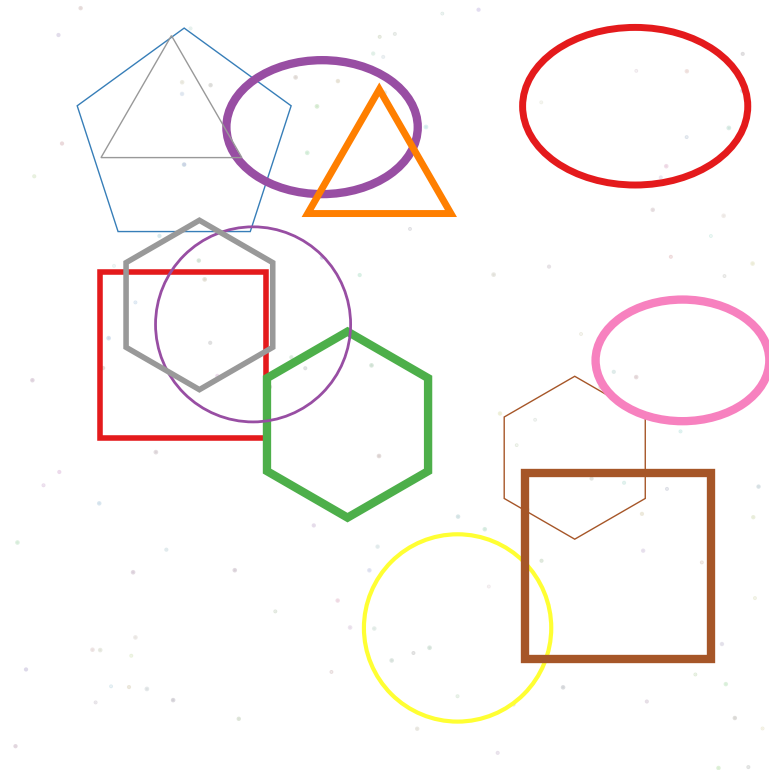[{"shape": "oval", "thickness": 2.5, "radius": 0.73, "center": [0.825, 0.862]}, {"shape": "square", "thickness": 2, "radius": 0.54, "center": [0.238, 0.539]}, {"shape": "pentagon", "thickness": 0.5, "radius": 0.73, "center": [0.239, 0.817]}, {"shape": "hexagon", "thickness": 3, "radius": 0.6, "center": [0.451, 0.449]}, {"shape": "oval", "thickness": 3, "radius": 0.62, "center": [0.418, 0.835]}, {"shape": "circle", "thickness": 1, "radius": 0.63, "center": [0.329, 0.579]}, {"shape": "triangle", "thickness": 2.5, "radius": 0.54, "center": [0.493, 0.776]}, {"shape": "circle", "thickness": 1.5, "radius": 0.61, "center": [0.594, 0.184]}, {"shape": "square", "thickness": 3, "radius": 0.6, "center": [0.802, 0.265]}, {"shape": "hexagon", "thickness": 0.5, "radius": 0.53, "center": [0.746, 0.406]}, {"shape": "oval", "thickness": 3, "radius": 0.56, "center": [0.886, 0.532]}, {"shape": "hexagon", "thickness": 2, "radius": 0.55, "center": [0.259, 0.604]}, {"shape": "triangle", "thickness": 0.5, "radius": 0.53, "center": [0.223, 0.848]}]